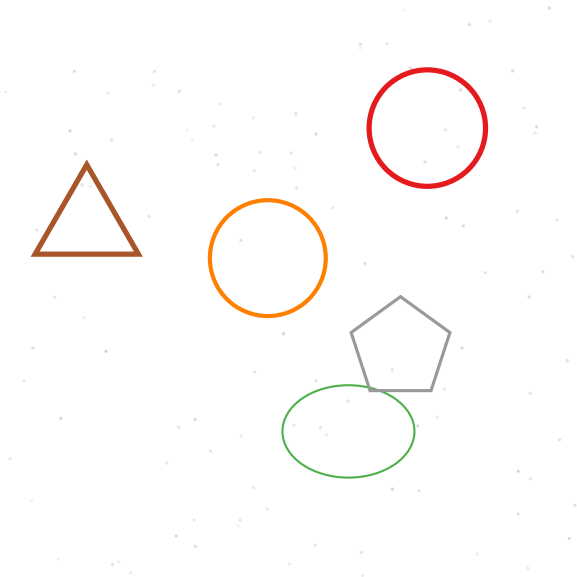[{"shape": "circle", "thickness": 2.5, "radius": 0.5, "center": [0.74, 0.777]}, {"shape": "oval", "thickness": 1, "radius": 0.57, "center": [0.603, 0.252]}, {"shape": "circle", "thickness": 2, "radius": 0.5, "center": [0.464, 0.552]}, {"shape": "triangle", "thickness": 2.5, "radius": 0.52, "center": [0.15, 0.611]}, {"shape": "pentagon", "thickness": 1.5, "radius": 0.45, "center": [0.694, 0.396]}]